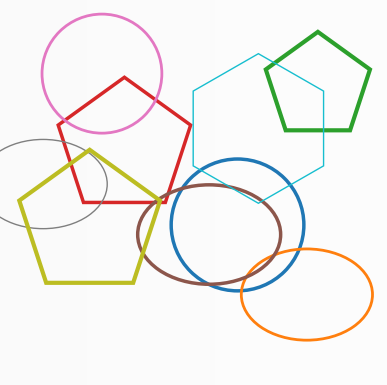[{"shape": "circle", "thickness": 2.5, "radius": 0.86, "center": [0.613, 0.416]}, {"shape": "oval", "thickness": 2, "radius": 0.85, "center": [0.792, 0.235]}, {"shape": "pentagon", "thickness": 3, "radius": 0.71, "center": [0.82, 0.776]}, {"shape": "pentagon", "thickness": 2.5, "radius": 0.9, "center": [0.321, 0.62]}, {"shape": "oval", "thickness": 2.5, "radius": 0.92, "center": [0.54, 0.391]}, {"shape": "circle", "thickness": 2, "radius": 0.77, "center": [0.263, 0.809]}, {"shape": "oval", "thickness": 1, "radius": 0.83, "center": [0.111, 0.522]}, {"shape": "pentagon", "thickness": 3, "radius": 0.96, "center": [0.231, 0.42]}, {"shape": "hexagon", "thickness": 1, "radius": 0.97, "center": [0.667, 0.666]}]